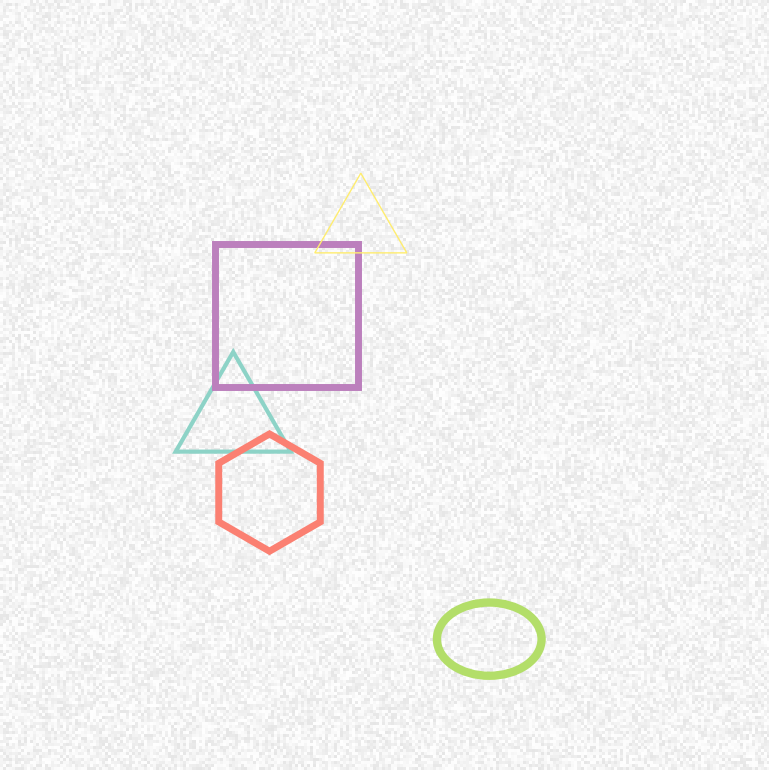[{"shape": "triangle", "thickness": 1.5, "radius": 0.43, "center": [0.303, 0.457]}, {"shape": "hexagon", "thickness": 2.5, "radius": 0.38, "center": [0.35, 0.36]}, {"shape": "oval", "thickness": 3, "radius": 0.34, "center": [0.635, 0.17]}, {"shape": "square", "thickness": 2.5, "radius": 0.46, "center": [0.372, 0.59]}, {"shape": "triangle", "thickness": 0.5, "radius": 0.34, "center": [0.469, 0.706]}]